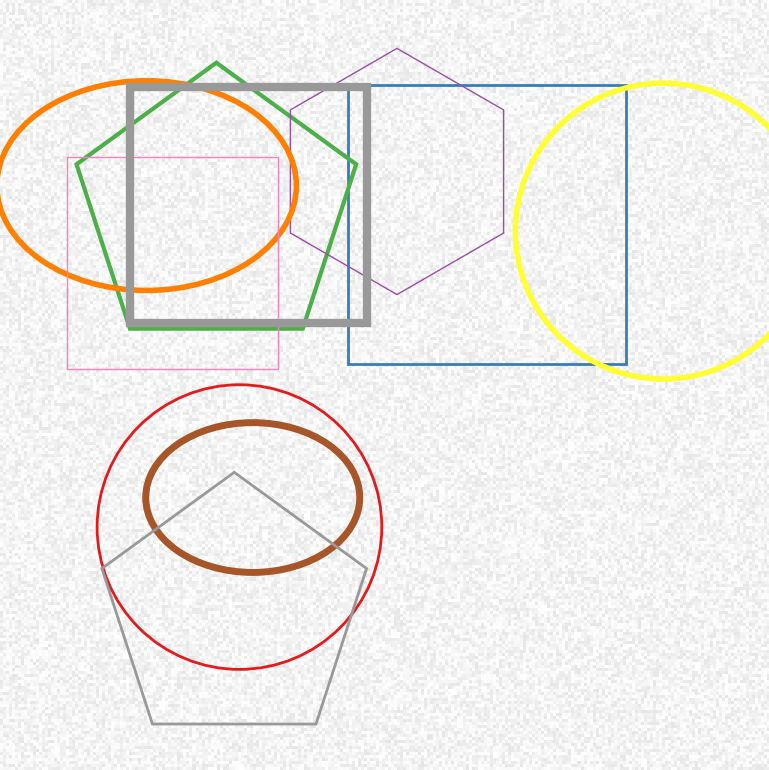[{"shape": "circle", "thickness": 1, "radius": 0.92, "center": [0.311, 0.316]}, {"shape": "square", "thickness": 1, "radius": 0.9, "center": [0.632, 0.709]}, {"shape": "pentagon", "thickness": 1.5, "radius": 0.95, "center": [0.281, 0.728]}, {"shape": "hexagon", "thickness": 0.5, "radius": 0.8, "center": [0.516, 0.777]}, {"shape": "oval", "thickness": 2, "radius": 0.97, "center": [0.19, 0.759]}, {"shape": "circle", "thickness": 2, "radius": 0.96, "center": [0.862, 0.7]}, {"shape": "oval", "thickness": 2.5, "radius": 0.69, "center": [0.328, 0.354]}, {"shape": "square", "thickness": 0.5, "radius": 0.69, "center": [0.224, 0.658]}, {"shape": "pentagon", "thickness": 1, "radius": 0.9, "center": [0.304, 0.206]}, {"shape": "square", "thickness": 3, "radius": 0.77, "center": [0.323, 0.733]}]